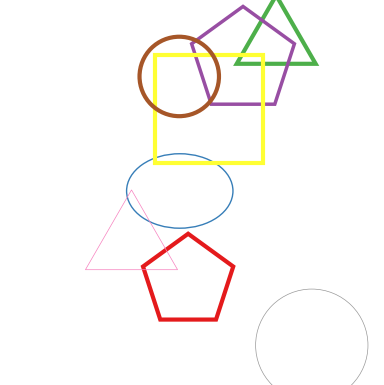[{"shape": "pentagon", "thickness": 3, "radius": 0.62, "center": [0.489, 0.27]}, {"shape": "oval", "thickness": 1, "radius": 0.69, "center": [0.467, 0.504]}, {"shape": "triangle", "thickness": 3, "radius": 0.59, "center": [0.717, 0.893]}, {"shape": "pentagon", "thickness": 2.5, "radius": 0.7, "center": [0.631, 0.843]}, {"shape": "square", "thickness": 3, "radius": 0.7, "center": [0.543, 0.717]}, {"shape": "circle", "thickness": 3, "radius": 0.52, "center": [0.466, 0.801]}, {"shape": "triangle", "thickness": 0.5, "radius": 0.69, "center": [0.342, 0.369]}, {"shape": "circle", "thickness": 0.5, "radius": 0.73, "center": [0.81, 0.103]}]